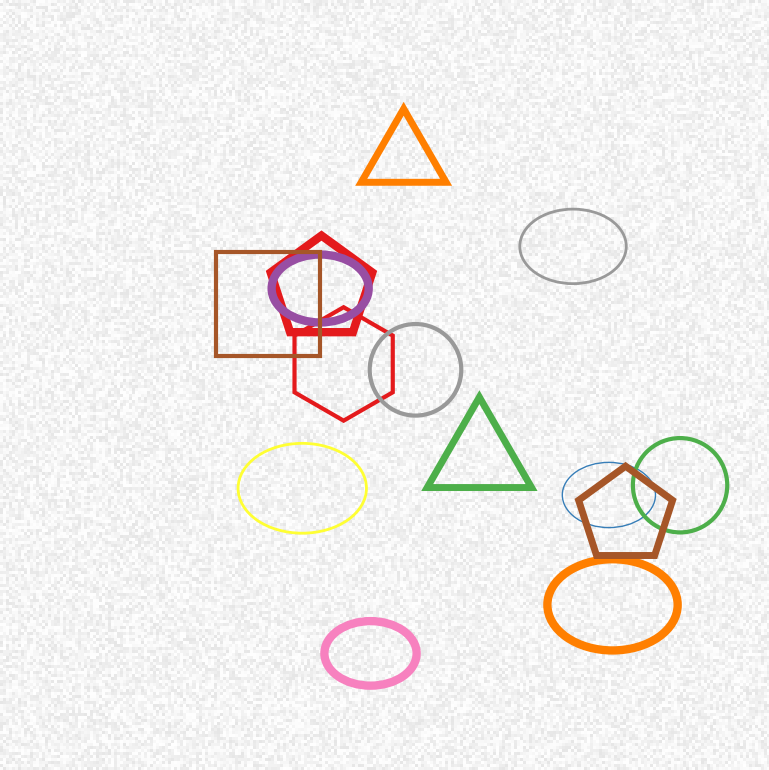[{"shape": "pentagon", "thickness": 3, "radius": 0.35, "center": [0.418, 0.625]}, {"shape": "hexagon", "thickness": 1.5, "radius": 0.37, "center": [0.446, 0.527]}, {"shape": "oval", "thickness": 0.5, "radius": 0.3, "center": [0.791, 0.357]}, {"shape": "circle", "thickness": 1.5, "radius": 0.31, "center": [0.883, 0.37]}, {"shape": "triangle", "thickness": 2.5, "radius": 0.39, "center": [0.623, 0.406]}, {"shape": "oval", "thickness": 3, "radius": 0.32, "center": [0.416, 0.625]}, {"shape": "oval", "thickness": 3, "radius": 0.42, "center": [0.795, 0.214]}, {"shape": "triangle", "thickness": 2.5, "radius": 0.32, "center": [0.524, 0.795]}, {"shape": "oval", "thickness": 1, "radius": 0.42, "center": [0.393, 0.366]}, {"shape": "pentagon", "thickness": 2.5, "radius": 0.32, "center": [0.812, 0.33]}, {"shape": "square", "thickness": 1.5, "radius": 0.34, "center": [0.348, 0.605]}, {"shape": "oval", "thickness": 3, "radius": 0.3, "center": [0.481, 0.151]}, {"shape": "circle", "thickness": 1.5, "radius": 0.3, "center": [0.54, 0.52]}, {"shape": "oval", "thickness": 1, "radius": 0.35, "center": [0.744, 0.68]}]